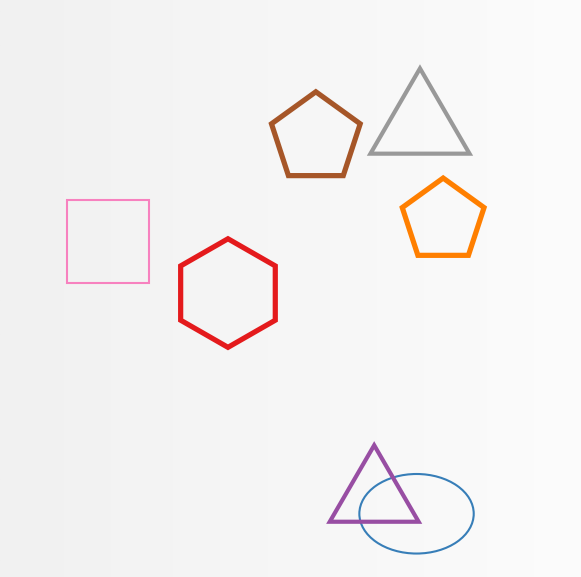[{"shape": "hexagon", "thickness": 2.5, "radius": 0.47, "center": [0.392, 0.492]}, {"shape": "oval", "thickness": 1, "radius": 0.49, "center": [0.717, 0.109]}, {"shape": "triangle", "thickness": 2, "radius": 0.44, "center": [0.644, 0.14]}, {"shape": "pentagon", "thickness": 2.5, "radius": 0.37, "center": [0.762, 0.617]}, {"shape": "pentagon", "thickness": 2.5, "radius": 0.4, "center": [0.543, 0.76]}, {"shape": "square", "thickness": 1, "radius": 0.36, "center": [0.186, 0.581]}, {"shape": "triangle", "thickness": 2, "radius": 0.49, "center": [0.723, 0.782]}]